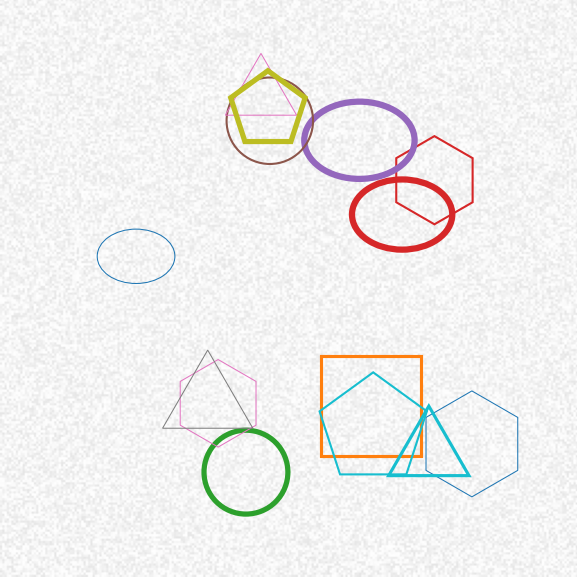[{"shape": "oval", "thickness": 0.5, "radius": 0.34, "center": [0.236, 0.555]}, {"shape": "hexagon", "thickness": 0.5, "radius": 0.46, "center": [0.817, 0.23]}, {"shape": "square", "thickness": 1.5, "radius": 0.43, "center": [0.642, 0.297]}, {"shape": "circle", "thickness": 2.5, "radius": 0.36, "center": [0.426, 0.182]}, {"shape": "hexagon", "thickness": 1, "radius": 0.38, "center": [0.752, 0.687]}, {"shape": "oval", "thickness": 3, "radius": 0.43, "center": [0.696, 0.628]}, {"shape": "oval", "thickness": 3, "radius": 0.48, "center": [0.622, 0.756]}, {"shape": "circle", "thickness": 1, "radius": 0.37, "center": [0.467, 0.79]}, {"shape": "triangle", "thickness": 0.5, "radius": 0.36, "center": [0.452, 0.835]}, {"shape": "hexagon", "thickness": 0.5, "radius": 0.38, "center": [0.378, 0.301]}, {"shape": "triangle", "thickness": 0.5, "radius": 0.45, "center": [0.36, 0.303]}, {"shape": "pentagon", "thickness": 2.5, "radius": 0.34, "center": [0.464, 0.809]}, {"shape": "triangle", "thickness": 1.5, "radius": 0.4, "center": [0.743, 0.216]}, {"shape": "pentagon", "thickness": 1, "radius": 0.49, "center": [0.646, 0.257]}]